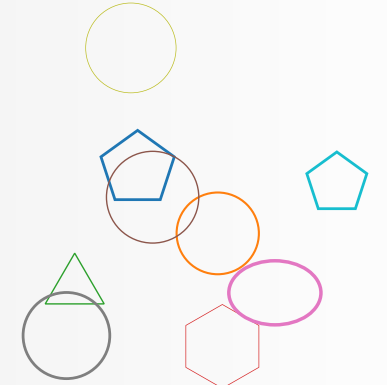[{"shape": "pentagon", "thickness": 2, "radius": 0.5, "center": [0.355, 0.562]}, {"shape": "circle", "thickness": 1.5, "radius": 0.53, "center": [0.562, 0.394]}, {"shape": "triangle", "thickness": 1, "radius": 0.44, "center": [0.193, 0.255]}, {"shape": "hexagon", "thickness": 0.5, "radius": 0.54, "center": [0.574, 0.1]}, {"shape": "circle", "thickness": 1, "radius": 0.6, "center": [0.394, 0.488]}, {"shape": "oval", "thickness": 2.5, "radius": 0.59, "center": [0.709, 0.239]}, {"shape": "circle", "thickness": 2, "radius": 0.56, "center": [0.171, 0.128]}, {"shape": "circle", "thickness": 0.5, "radius": 0.58, "center": [0.338, 0.876]}, {"shape": "pentagon", "thickness": 2, "radius": 0.41, "center": [0.869, 0.524]}]